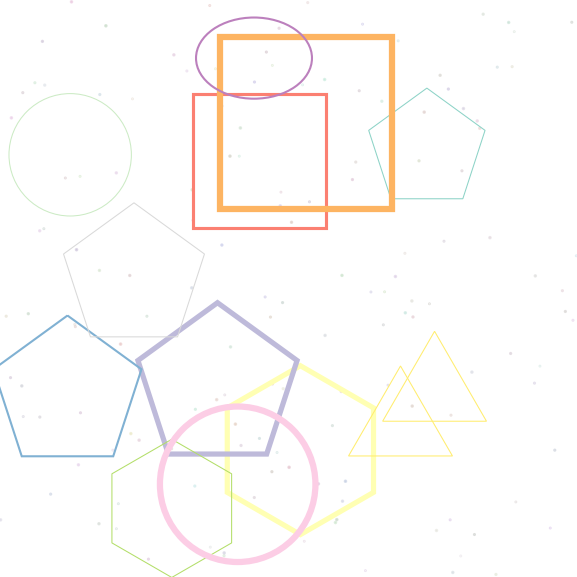[{"shape": "pentagon", "thickness": 0.5, "radius": 0.53, "center": [0.739, 0.741]}, {"shape": "hexagon", "thickness": 2.5, "radius": 0.73, "center": [0.52, 0.22]}, {"shape": "pentagon", "thickness": 2.5, "radius": 0.72, "center": [0.377, 0.33]}, {"shape": "square", "thickness": 1.5, "radius": 0.58, "center": [0.449, 0.721]}, {"shape": "pentagon", "thickness": 1, "radius": 0.67, "center": [0.117, 0.318]}, {"shape": "square", "thickness": 3, "radius": 0.75, "center": [0.531, 0.786]}, {"shape": "hexagon", "thickness": 0.5, "radius": 0.6, "center": [0.297, 0.119]}, {"shape": "circle", "thickness": 3, "radius": 0.67, "center": [0.412, 0.161]}, {"shape": "pentagon", "thickness": 0.5, "radius": 0.64, "center": [0.232, 0.52]}, {"shape": "oval", "thickness": 1, "radius": 0.5, "center": [0.44, 0.899]}, {"shape": "circle", "thickness": 0.5, "radius": 0.53, "center": [0.122, 0.731]}, {"shape": "triangle", "thickness": 0.5, "radius": 0.52, "center": [0.752, 0.322]}, {"shape": "triangle", "thickness": 0.5, "radius": 0.52, "center": [0.694, 0.262]}]